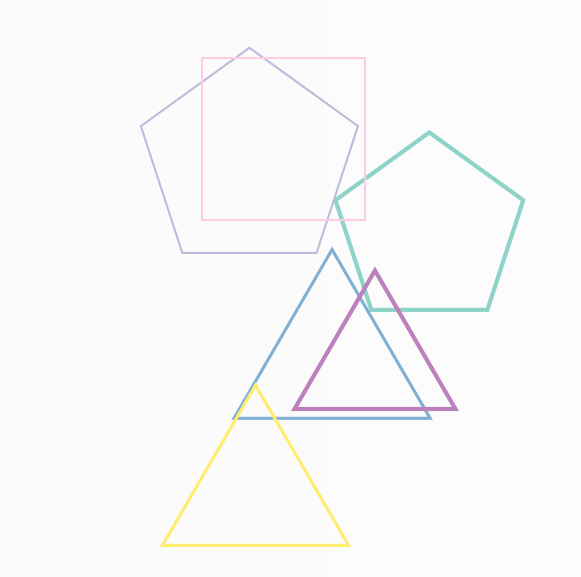[{"shape": "pentagon", "thickness": 2, "radius": 0.85, "center": [0.739, 0.6]}, {"shape": "pentagon", "thickness": 1, "radius": 0.98, "center": [0.429, 0.72]}, {"shape": "triangle", "thickness": 1.5, "radius": 0.97, "center": [0.571, 0.372]}, {"shape": "square", "thickness": 1, "radius": 0.7, "center": [0.488, 0.759]}, {"shape": "triangle", "thickness": 2, "radius": 0.8, "center": [0.645, 0.371]}, {"shape": "triangle", "thickness": 1.5, "radius": 0.92, "center": [0.44, 0.147]}]